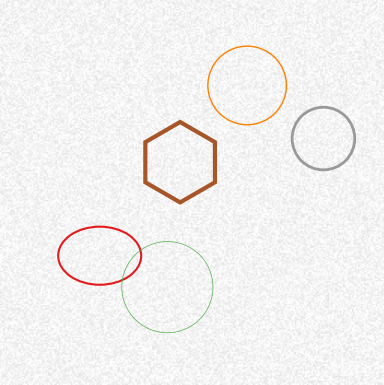[{"shape": "oval", "thickness": 1.5, "radius": 0.54, "center": [0.259, 0.336]}, {"shape": "circle", "thickness": 0.5, "radius": 0.59, "center": [0.435, 0.254]}, {"shape": "circle", "thickness": 1, "radius": 0.51, "center": [0.642, 0.778]}, {"shape": "hexagon", "thickness": 3, "radius": 0.52, "center": [0.468, 0.579]}, {"shape": "circle", "thickness": 2, "radius": 0.41, "center": [0.84, 0.64]}]